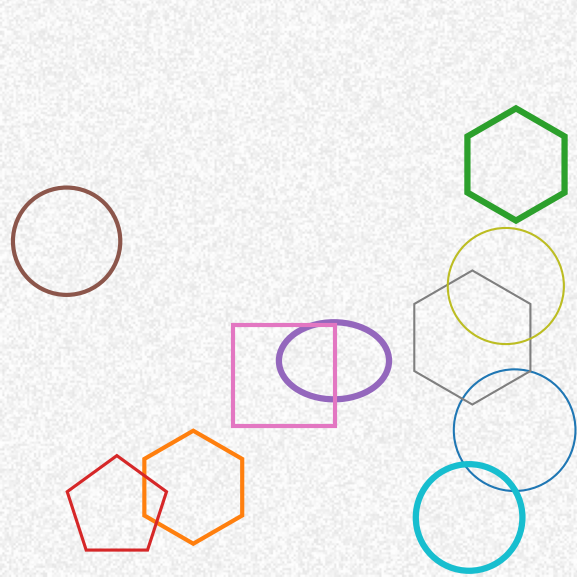[{"shape": "circle", "thickness": 1, "radius": 0.53, "center": [0.891, 0.254]}, {"shape": "hexagon", "thickness": 2, "radius": 0.49, "center": [0.335, 0.155]}, {"shape": "hexagon", "thickness": 3, "radius": 0.49, "center": [0.893, 0.714]}, {"shape": "pentagon", "thickness": 1.5, "radius": 0.45, "center": [0.202, 0.12]}, {"shape": "oval", "thickness": 3, "radius": 0.48, "center": [0.578, 0.374]}, {"shape": "circle", "thickness": 2, "radius": 0.46, "center": [0.115, 0.581]}, {"shape": "square", "thickness": 2, "radius": 0.44, "center": [0.492, 0.349]}, {"shape": "hexagon", "thickness": 1, "radius": 0.58, "center": [0.818, 0.415]}, {"shape": "circle", "thickness": 1, "radius": 0.5, "center": [0.876, 0.504]}, {"shape": "circle", "thickness": 3, "radius": 0.46, "center": [0.812, 0.103]}]